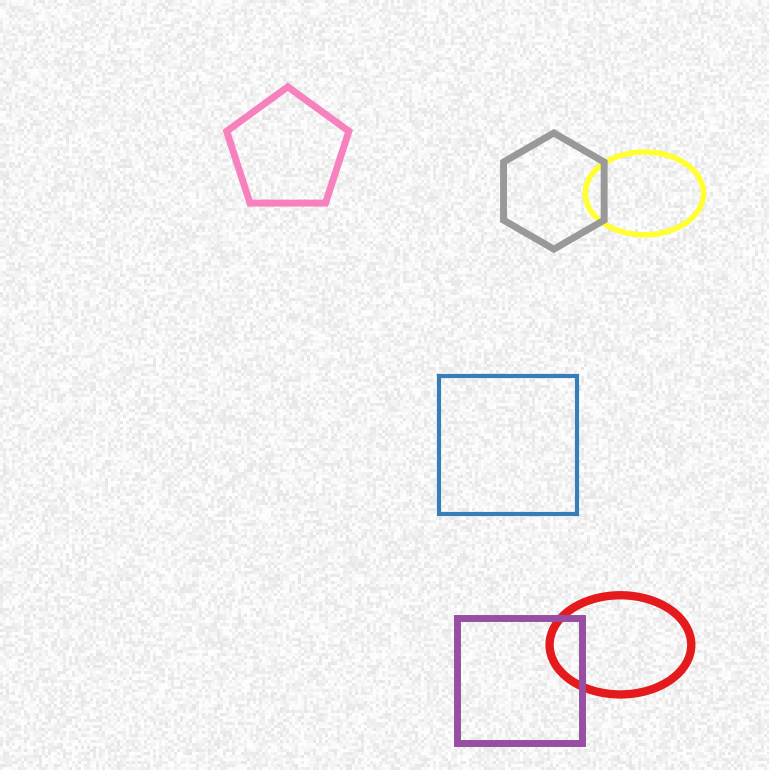[{"shape": "oval", "thickness": 3, "radius": 0.46, "center": [0.806, 0.163]}, {"shape": "square", "thickness": 1.5, "radius": 0.45, "center": [0.66, 0.422]}, {"shape": "square", "thickness": 2.5, "radius": 0.41, "center": [0.675, 0.116]}, {"shape": "oval", "thickness": 2, "radius": 0.38, "center": [0.837, 0.749]}, {"shape": "pentagon", "thickness": 2.5, "radius": 0.42, "center": [0.374, 0.804]}, {"shape": "hexagon", "thickness": 2.5, "radius": 0.38, "center": [0.719, 0.752]}]